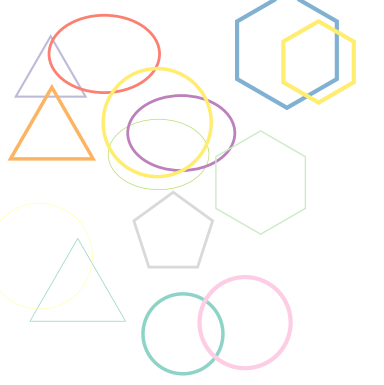[{"shape": "triangle", "thickness": 0.5, "radius": 0.72, "center": [0.202, 0.237]}, {"shape": "circle", "thickness": 2.5, "radius": 0.52, "center": [0.475, 0.133]}, {"shape": "circle", "thickness": 0.5, "radius": 0.69, "center": [0.103, 0.335]}, {"shape": "triangle", "thickness": 1.5, "radius": 0.52, "center": [0.132, 0.801]}, {"shape": "oval", "thickness": 2, "radius": 0.72, "center": [0.271, 0.86]}, {"shape": "hexagon", "thickness": 3, "radius": 0.75, "center": [0.745, 0.87]}, {"shape": "triangle", "thickness": 2.5, "radius": 0.62, "center": [0.135, 0.649]}, {"shape": "oval", "thickness": 0.5, "radius": 0.65, "center": [0.412, 0.599]}, {"shape": "circle", "thickness": 3, "radius": 0.59, "center": [0.637, 0.162]}, {"shape": "pentagon", "thickness": 2, "radius": 0.54, "center": [0.45, 0.393]}, {"shape": "oval", "thickness": 2, "radius": 0.7, "center": [0.471, 0.654]}, {"shape": "hexagon", "thickness": 1, "radius": 0.67, "center": [0.677, 0.526]}, {"shape": "hexagon", "thickness": 3, "radius": 0.53, "center": [0.827, 0.839]}, {"shape": "circle", "thickness": 2.5, "radius": 0.7, "center": [0.408, 0.682]}]